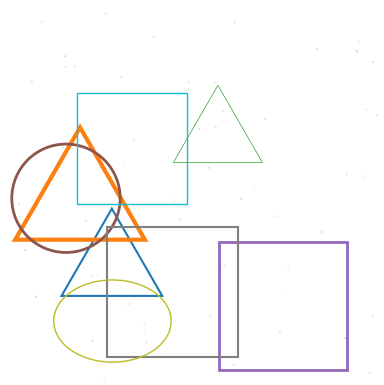[{"shape": "triangle", "thickness": 1.5, "radius": 0.76, "center": [0.291, 0.307]}, {"shape": "triangle", "thickness": 3, "radius": 0.97, "center": [0.208, 0.475]}, {"shape": "triangle", "thickness": 0.5, "radius": 0.67, "center": [0.566, 0.645]}, {"shape": "square", "thickness": 2, "radius": 0.83, "center": [0.736, 0.206]}, {"shape": "circle", "thickness": 2, "radius": 0.7, "center": [0.171, 0.485]}, {"shape": "square", "thickness": 1.5, "radius": 0.85, "center": [0.447, 0.242]}, {"shape": "oval", "thickness": 1, "radius": 0.76, "center": [0.292, 0.166]}, {"shape": "square", "thickness": 1, "radius": 0.72, "center": [0.343, 0.614]}]